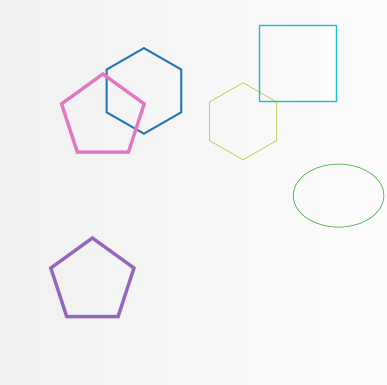[{"shape": "hexagon", "thickness": 1.5, "radius": 0.56, "center": [0.371, 0.764]}, {"shape": "oval", "thickness": 0.5, "radius": 0.58, "center": [0.874, 0.492]}, {"shape": "pentagon", "thickness": 2.5, "radius": 0.56, "center": [0.238, 0.269]}, {"shape": "pentagon", "thickness": 2.5, "radius": 0.56, "center": [0.266, 0.696]}, {"shape": "hexagon", "thickness": 0.5, "radius": 0.5, "center": [0.627, 0.685]}, {"shape": "square", "thickness": 1, "radius": 0.5, "center": [0.768, 0.836]}]